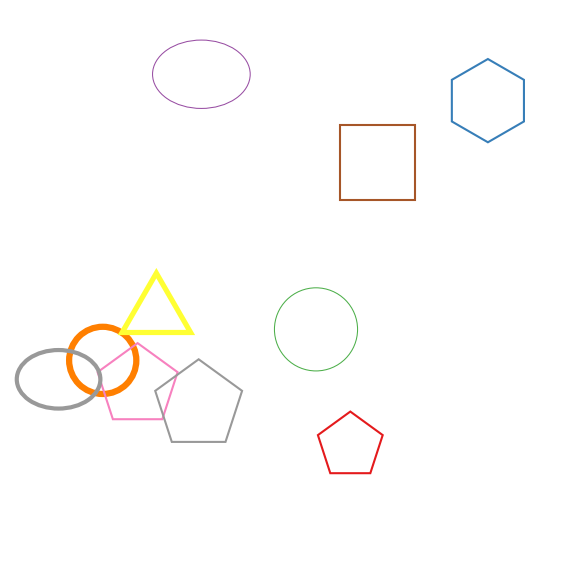[{"shape": "pentagon", "thickness": 1, "radius": 0.29, "center": [0.607, 0.227]}, {"shape": "hexagon", "thickness": 1, "radius": 0.36, "center": [0.845, 0.825]}, {"shape": "circle", "thickness": 0.5, "radius": 0.36, "center": [0.547, 0.429]}, {"shape": "oval", "thickness": 0.5, "radius": 0.42, "center": [0.349, 0.871]}, {"shape": "circle", "thickness": 3, "radius": 0.29, "center": [0.178, 0.375]}, {"shape": "triangle", "thickness": 2.5, "radius": 0.34, "center": [0.271, 0.458]}, {"shape": "square", "thickness": 1, "radius": 0.32, "center": [0.654, 0.717]}, {"shape": "pentagon", "thickness": 1, "radius": 0.36, "center": [0.238, 0.332]}, {"shape": "oval", "thickness": 2, "radius": 0.36, "center": [0.101, 0.342]}, {"shape": "pentagon", "thickness": 1, "radius": 0.4, "center": [0.344, 0.298]}]